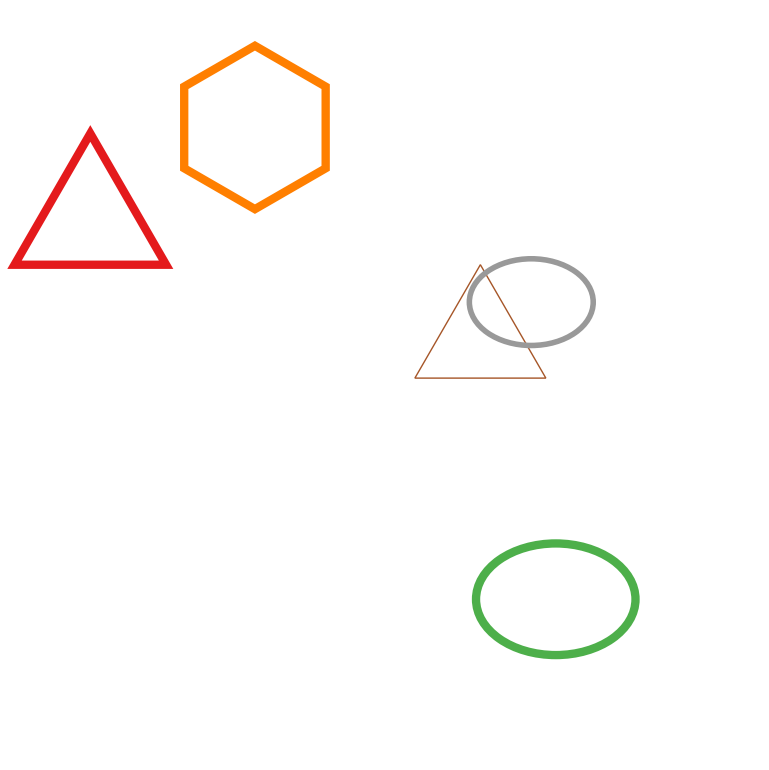[{"shape": "triangle", "thickness": 3, "radius": 0.57, "center": [0.117, 0.713]}, {"shape": "oval", "thickness": 3, "radius": 0.52, "center": [0.722, 0.222]}, {"shape": "hexagon", "thickness": 3, "radius": 0.53, "center": [0.331, 0.834]}, {"shape": "triangle", "thickness": 0.5, "radius": 0.49, "center": [0.624, 0.558]}, {"shape": "oval", "thickness": 2, "radius": 0.4, "center": [0.69, 0.608]}]